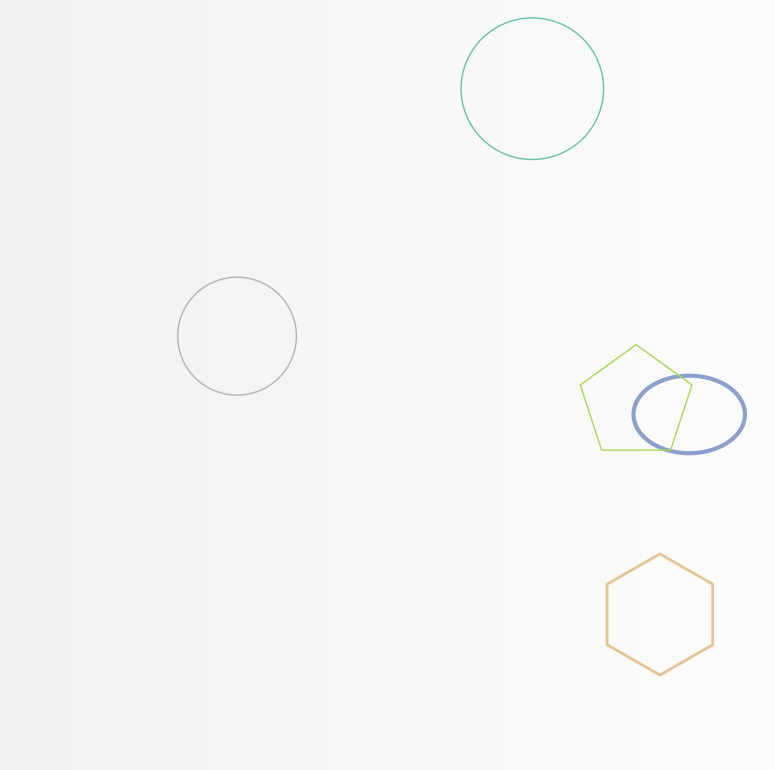[{"shape": "circle", "thickness": 0.5, "radius": 0.46, "center": [0.687, 0.885]}, {"shape": "oval", "thickness": 1.5, "radius": 0.36, "center": [0.889, 0.462]}, {"shape": "pentagon", "thickness": 0.5, "radius": 0.38, "center": [0.821, 0.477]}, {"shape": "hexagon", "thickness": 1, "radius": 0.39, "center": [0.851, 0.202]}, {"shape": "circle", "thickness": 0.5, "radius": 0.38, "center": [0.306, 0.563]}]